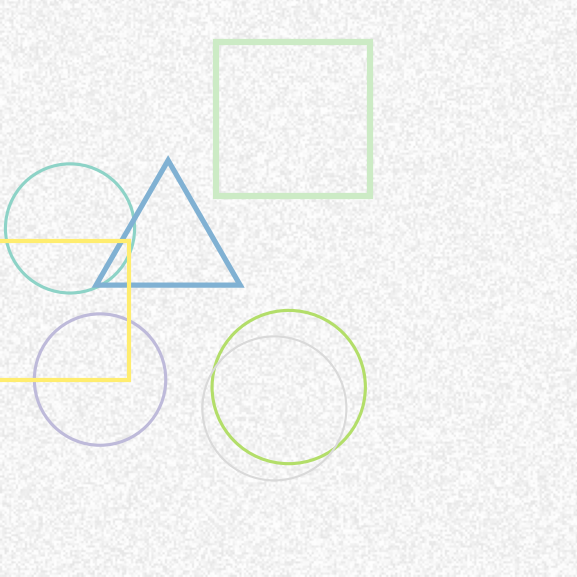[{"shape": "circle", "thickness": 1.5, "radius": 0.56, "center": [0.121, 0.604]}, {"shape": "circle", "thickness": 1.5, "radius": 0.57, "center": [0.173, 0.342]}, {"shape": "triangle", "thickness": 2.5, "radius": 0.72, "center": [0.291, 0.577]}, {"shape": "circle", "thickness": 1.5, "radius": 0.66, "center": [0.5, 0.329]}, {"shape": "circle", "thickness": 1, "radius": 0.62, "center": [0.475, 0.292]}, {"shape": "square", "thickness": 3, "radius": 0.67, "center": [0.508, 0.793]}, {"shape": "square", "thickness": 2, "radius": 0.6, "center": [0.103, 0.462]}]